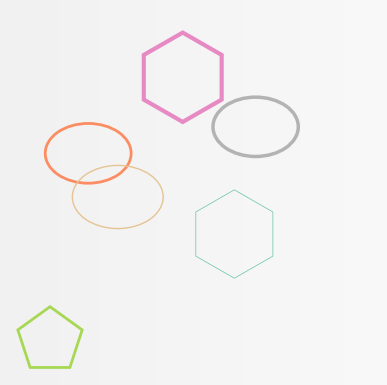[{"shape": "hexagon", "thickness": 0.5, "radius": 0.57, "center": [0.605, 0.392]}, {"shape": "oval", "thickness": 2, "radius": 0.55, "center": [0.228, 0.602]}, {"shape": "hexagon", "thickness": 3, "radius": 0.58, "center": [0.472, 0.799]}, {"shape": "pentagon", "thickness": 2, "radius": 0.44, "center": [0.129, 0.116]}, {"shape": "oval", "thickness": 1, "radius": 0.59, "center": [0.304, 0.488]}, {"shape": "oval", "thickness": 2.5, "radius": 0.55, "center": [0.66, 0.671]}]